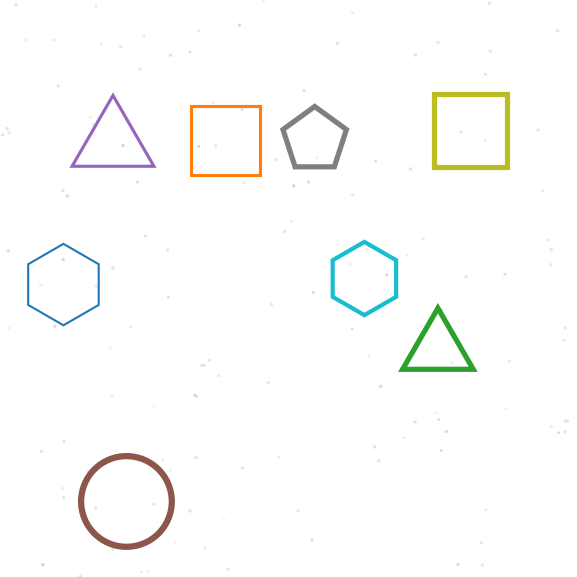[{"shape": "hexagon", "thickness": 1, "radius": 0.35, "center": [0.11, 0.506]}, {"shape": "square", "thickness": 1.5, "radius": 0.3, "center": [0.39, 0.756]}, {"shape": "triangle", "thickness": 2.5, "radius": 0.35, "center": [0.758, 0.395]}, {"shape": "triangle", "thickness": 1.5, "radius": 0.41, "center": [0.196, 0.752]}, {"shape": "circle", "thickness": 3, "radius": 0.39, "center": [0.219, 0.131]}, {"shape": "pentagon", "thickness": 2.5, "radius": 0.29, "center": [0.545, 0.757]}, {"shape": "square", "thickness": 2.5, "radius": 0.31, "center": [0.815, 0.773]}, {"shape": "hexagon", "thickness": 2, "radius": 0.32, "center": [0.631, 0.517]}]